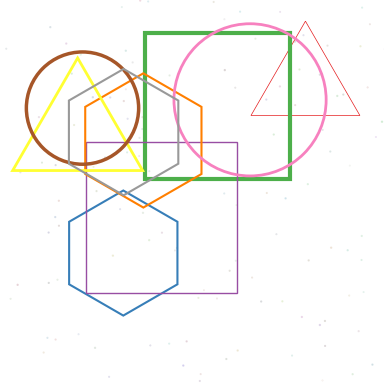[{"shape": "triangle", "thickness": 0.5, "radius": 0.82, "center": [0.793, 0.782]}, {"shape": "hexagon", "thickness": 1.5, "radius": 0.81, "center": [0.32, 0.343]}, {"shape": "square", "thickness": 3, "radius": 0.94, "center": [0.565, 0.725]}, {"shape": "square", "thickness": 1, "radius": 0.98, "center": [0.42, 0.435]}, {"shape": "hexagon", "thickness": 1.5, "radius": 0.87, "center": [0.372, 0.635]}, {"shape": "triangle", "thickness": 2, "radius": 0.97, "center": [0.202, 0.654]}, {"shape": "circle", "thickness": 2.5, "radius": 0.73, "center": [0.214, 0.719]}, {"shape": "circle", "thickness": 2, "radius": 0.99, "center": [0.649, 0.741]}, {"shape": "hexagon", "thickness": 1.5, "radius": 0.82, "center": [0.321, 0.657]}]